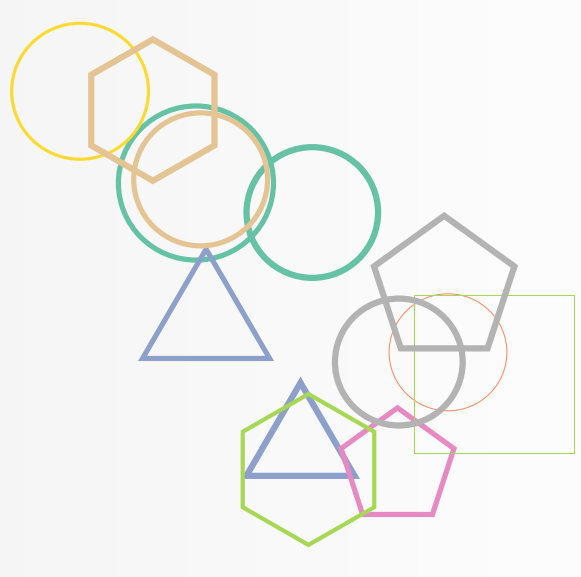[{"shape": "circle", "thickness": 2.5, "radius": 0.67, "center": [0.337, 0.682]}, {"shape": "circle", "thickness": 3, "radius": 0.57, "center": [0.537, 0.631]}, {"shape": "circle", "thickness": 0.5, "radius": 0.51, "center": [0.771, 0.389]}, {"shape": "triangle", "thickness": 3, "radius": 0.54, "center": [0.517, 0.229]}, {"shape": "triangle", "thickness": 2.5, "radius": 0.63, "center": [0.355, 0.442]}, {"shape": "pentagon", "thickness": 2.5, "radius": 0.51, "center": [0.684, 0.191]}, {"shape": "hexagon", "thickness": 2, "radius": 0.65, "center": [0.531, 0.186]}, {"shape": "square", "thickness": 0.5, "radius": 0.69, "center": [0.85, 0.351]}, {"shape": "circle", "thickness": 1.5, "radius": 0.59, "center": [0.138, 0.841]}, {"shape": "circle", "thickness": 2.5, "radius": 0.58, "center": [0.345, 0.689]}, {"shape": "hexagon", "thickness": 3, "radius": 0.61, "center": [0.263, 0.809]}, {"shape": "pentagon", "thickness": 3, "radius": 0.63, "center": [0.764, 0.499]}, {"shape": "circle", "thickness": 3, "radius": 0.55, "center": [0.686, 0.372]}]